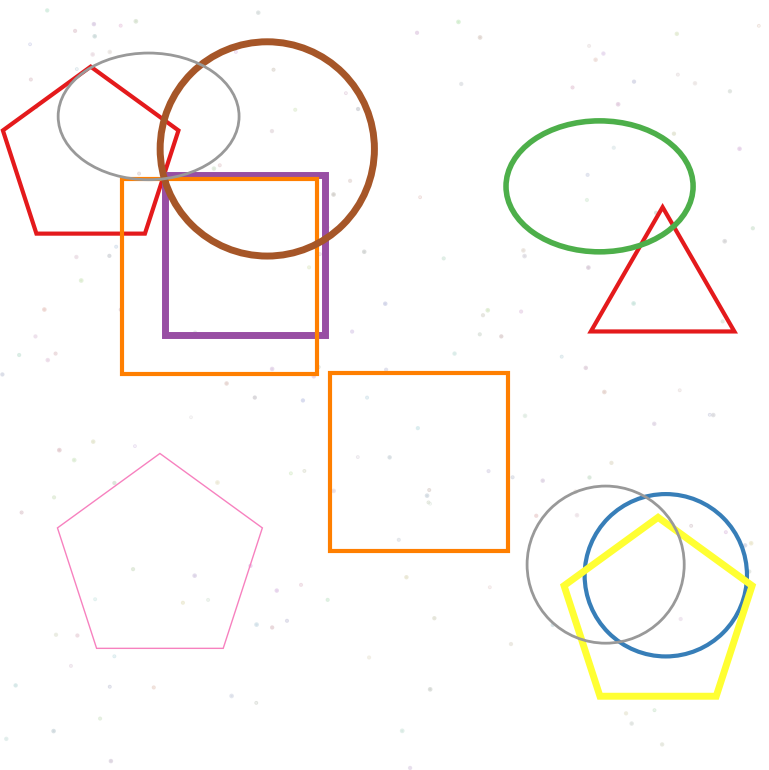[{"shape": "pentagon", "thickness": 1.5, "radius": 0.6, "center": [0.118, 0.794]}, {"shape": "triangle", "thickness": 1.5, "radius": 0.54, "center": [0.861, 0.623]}, {"shape": "circle", "thickness": 1.5, "radius": 0.53, "center": [0.865, 0.253]}, {"shape": "oval", "thickness": 2, "radius": 0.61, "center": [0.779, 0.758]}, {"shape": "square", "thickness": 2.5, "radius": 0.52, "center": [0.319, 0.668]}, {"shape": "square", "thickness": 1.5, "radius": 0.58, "center": [0.544, 0.4]}, {"shape": "square", "thickness": 1.5, "radius": 0.63, "center": [0.285, 0.641]}, {"shape": "pentagon", "thickness": 2.5, "radius": 0.64, "center": [0.855, 0.2]}, {"shape": "circle", "thickness": 2.5, "radius": 0.7, "center": [0.347, 0.807]}, {"shape": "pentagon", "thickness": 0.5, "radius": 0.7, "center": [0.208, 0.271]}, {"shape": "oval", "thickness": 1, "radius": 0.59, "center": [0.193, 0.849]}, {"shape": "circle", "thickness": 1, "radius": 0.51, "center": [0.787, 0.267]}]